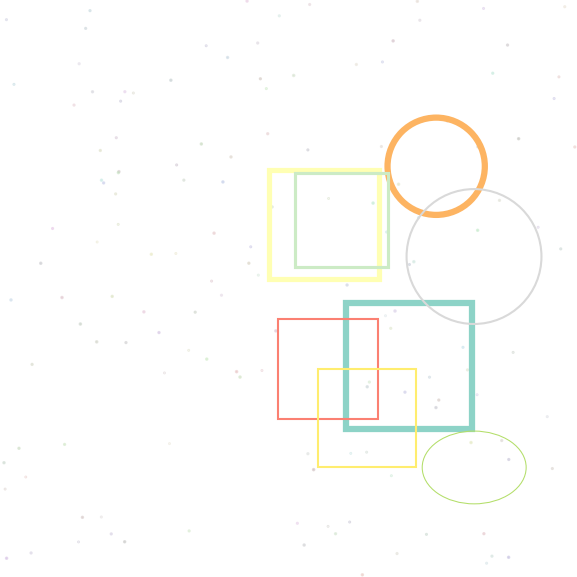[{"shape": "square", "thickness": 3, "radius": 0.55, "center": [0.709, 0.365]}, {"shape": "square", "thickness": 2.5, "radius": 0.47, "center": [0.561, 0.611]}, {"shape": "square", "thickness": 1, "radius": 0.43, "center": [0.568, 0.36]}, {"shape": "circle", "thickness": 3, "radius": 0.42, "center": [0.755, 0.711]}, {"shape": "oval", "thickness": 0.5, "radius": 0.45, "center": [0.821, 0.19]}, {"shape": "circle", "thickness": 1, "radius": 0.58, "center": [0.821, 0.555]}, {"shape": "square", "thickness": 1.5, "radius": 0.4, "center": [0.591, 0.618]}, {"shape": "square", "thickness": 1, "radius": 0.42, "center": [0.635, 0.275]}]